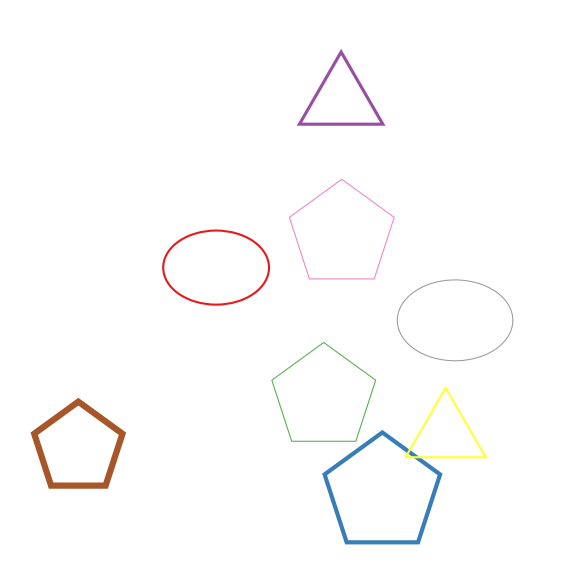[{"shape": "oval", "thickness": 1, "radius": 0.46, "center": [0.374, 0.536]}, {"shape": "pentagon", "thickness": 2, "radius": 0.53, "center": [0.662, 0.145]}, {"shape": "pentagon", "thickness": 0.5, "radius": 0.47, "center": [0.561, 0.312]}, {"shape": "triangle", "thickness": 1.5, "radius": 0.42, "center": [0.591, 0.826]}, {"shape": "triangle", "thickness": 1, "radius": 0.4, "center": [0.772, 0.247]}, {"shape": "pentagon", "thickness": 3, "radius": 0.4, "center": [0.136, 0.223]}, {"shape": "pentagon", "thickness": 0.5, "radius": 0.48, "center": [0.592, 0.593]}, {"shape": "oval", "thickness": 0.5, "radius": 0.5, "center": [0.788, 0.444]}]